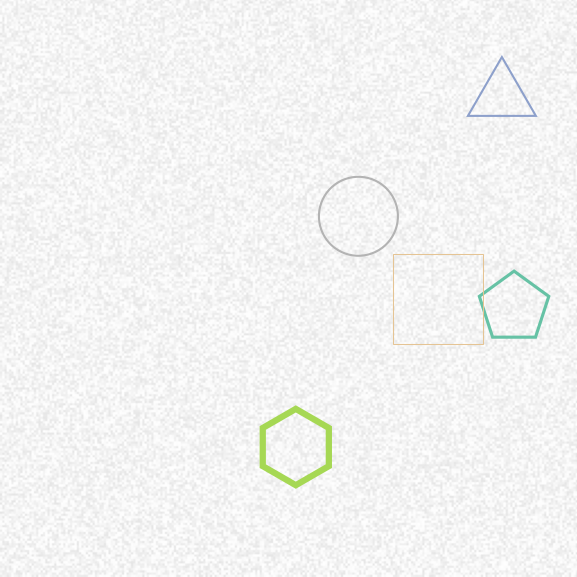[{"shape": "pentagon", "thickness": 1.5, "radius": 0.32, "center": [0.89, 0.466]}, {"shape": "triangle", "thickness": 1, "radius": 0.34, "center": [0.869, 0.832]}, {"shape": "hexagon", "thickness": 3, "radius": 0.33, "center": [0.512, 0.225]}, {"shape": "square", "thickness": 0.5, "radius": 0.39, "center": [0.758, 0.481]}, {"shape": "circle", "thickness": 1, "radius": 0.34, "center": [0.621, 0.625]}]